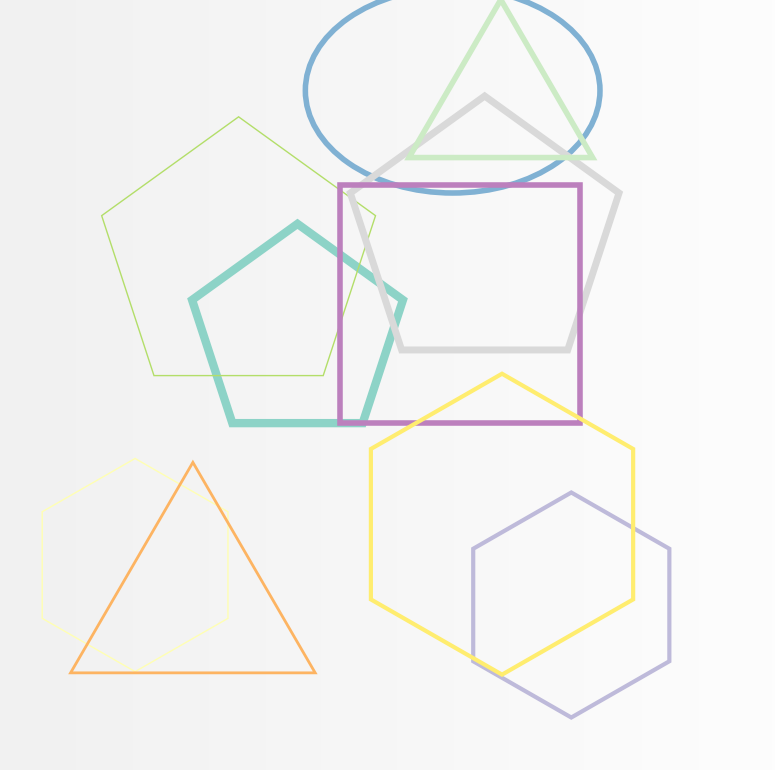[{"shape": "pentagon", "thickness": 3, "radius": 0.72, "center": [0.384, 0.566]}, {"shape": "hexagon", "thickness": 0.5, "radius": 0.69, "center": [0.174, 0.266]}, {"shape": "hexagon", "thickness": 1.5, "radius": 0.73, "center": [0.737, 0.214]}, {"shape": "oval", "thickness": 2, "radius": 0.95, "center": [0.584, 0.882]}, {"shape": "triangle", "thickness": 1, "radius": 0.91, "center": [0.249, 0.217]}, {"shape": "pentagon", "thickness": 0.5, "radius": 0.93, "center": [0.308, 0.663]}, {"shape": "pentagon", "thickness": 2.5, "radius": 0.91, "center": [0.625, 0.693]}, {"shape": "square", "thickness": 2, "radius": 0.77, "center": [0.594, 0.605]}, {"shape": "triangle", "thickness": 2, "radius": 0.68, "center": [0.646, 0.864]}, {"shape": "hexagon", "thickness": 1.5, "radius": 0.98, "center": [0.648, 0.319]}]